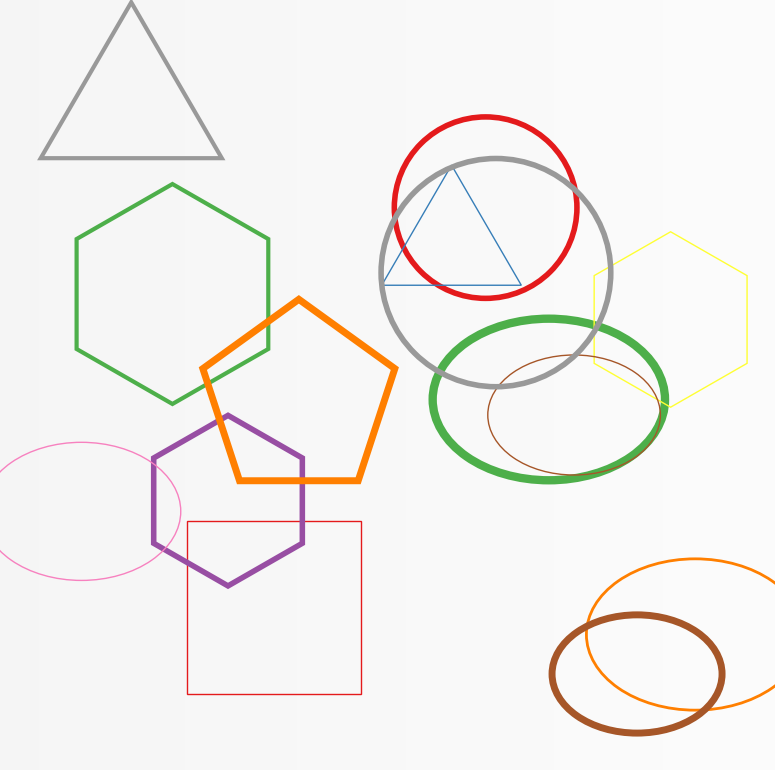[{"shape": "square", "thickness": 0.5, "radius": 0.56, "center": [0.354, 0.211]}, {"shape": "circle", "thickness": 2, "radius": 0.59, "center": [0.627, 0.73]}, {"shape": "triangle", "thickness": 0.5, "radius": 0.52, "center": [0.583, 0.682]}, {"shape": "hexagon", "thickness": 1.5, "radius": 0.71, "center": [0.223, 0.618]}, {"shape": "oval", "thickness": 3, "radius": 0.75, "center": [0.708, 0.481]}, {"shape": "hexagon", "thickness": 2, "radius": 0.55, "center": [0.294, 0.35]}, {"shape": "oval", "thickness": 1, "radius": 0.7, "center": [0.897, 0.176]}, {"shape": "pentagon", "thickness": 2.5, "radius": 0.65, "center": [0.386, 0.481]}, {"shape": "hexagon", "thickness": 0.5, "radius": 0.57, "center": [0.865, 0.585]}, {"shape": "oval", "thickness": 2.5, "radius": 0.55, "center": [0.822, 0.125]}, {"shape": "oval", "thickness": 0.5, "radius": 0.56, "center": [0.741, 0.461]}, {"shape": "oval", "thickness": 0.5, "radius": 0.64, "center": [0.105, 0.336]}, {"shape": "circle", "thickness": 2, "radius": 0.74, "center": [0.64, 0.646]}, {"shape": "triangle", "thickness": 1.5, "radius": 0.67, "center": [0.169, 0.862]}]